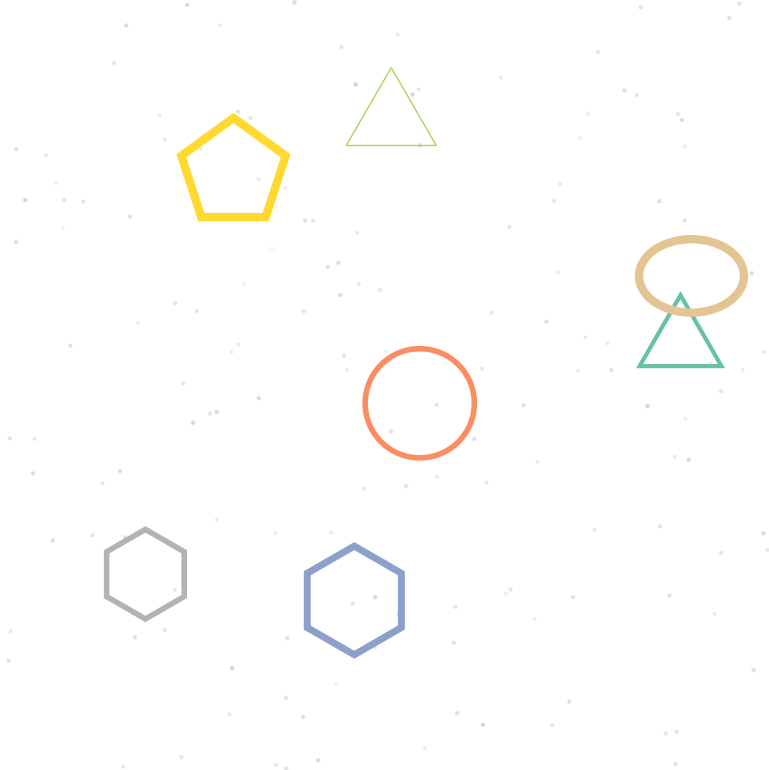[{"shape": "triangle", "thickness": 1.5, "radius": 0.31, "center": [0.884, 0.555]}, {"shape": "circle", "thickness": 2, "radius": 0.35, "center": [0.545, 0.476]}, {"shape": "hexagon", "thickness": 2.5, "radius": 0.35, "center": [0.46, 0.22]}, {"shape": "triangle", "thickness": 0.5, "radius": 0.34, "center": [0.508, 0.845]}, {"shape": "pentagon", "thickness": 3, "radius": 0.36, "center": [0.303, 0.776]}, {"shape": "oval", "thickness": 3, "radius": 0.34, "center": [0.898, 0.642]}, {"shape": "hexagon", "thickness": 2, "radius": 0.29, "center": [0.189, 0.254]}]